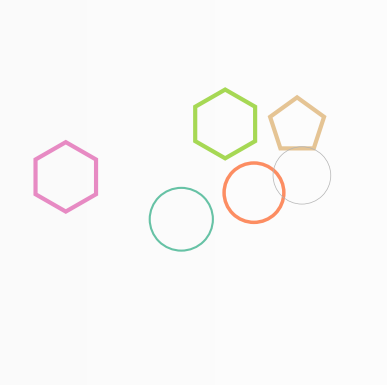[{"shape": "circle", "thickness": 1.5, "radius": 0.41, "center": [0.468, 0.431]}, {"shape": "circle", "thickness": 2.5, "radius": 0.39, "center": [0.655, 0.5]}, {"shape": "hexagon", "thickness": 3, "radius": 0.45, "center": [0.17, 0.541]}, {"shape": "hexagon", "thickness": 3, "radius": 0.45, "center": [0.581, 0.678]}, {"shape": "pentagon", "thickness": 3, "radius": 0.37, "center": [0.767, 0.674]}, {"shape": "circle", "thickness": 0.5, "radius": 0.37, "center": [0.779, 0.544]}]